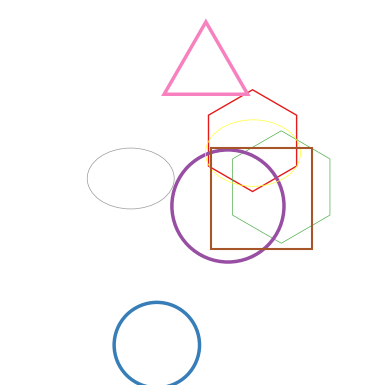[{"shape": "hexagon", "thickness": 1, "radius": 0.66, "center": [0.656, 0.635]}, {"shape": "circle", "thickness": 2.5, "radius": 0.55, "center": [0.407, 0.104]}, {"shape": "hexagon", "thickness": 0.5, "radius": 0.73, "center": [0.731, 0.514]}, {"shape": "circle", "thickness": 2.5, "radius": 0.73, "center": [0.592, 0.465]}, {"shape": "oval", "thickness": 0.5, "radius": 0.62, "center": [0.657, 0.602]}, {"shape": "square", "thickness": 1.5, "radius": 0.66, "center": [0.68, 0.484]}, {"shape": "triangle", "thickness": 2.5, "radius": 0.63, "center": [0.535, 0.818]}, {"shape": "oval", "thickness": 0.5, "radius": 0.56, "center": [0.34, 0.536]}]